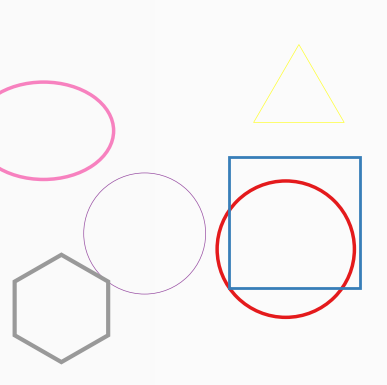[{"shape": "circle", "thickness": 2.5, "radius": 0.89, "center": [0.737, 0.353]}, {"shape": "square", "thickness": 2, "radius": 0.85, "center": [0.76, 0.422]}, {"shape": "circle", "thickness": 0.5, "radius": 0.79, "center": [0.373, 0.393]}, {"shape": "triangle", "thickness": 0.5, "radius": 0.68, "center": [0.771, 0.749]}, {"shape": "oval", "thickness": 2.5, "radius": 0.9, "center": [0.113, 0.66]}, {"shape": "hexagon", "thickness": 3, "radius": 0.7, "center": [0.158, 0.199]}]